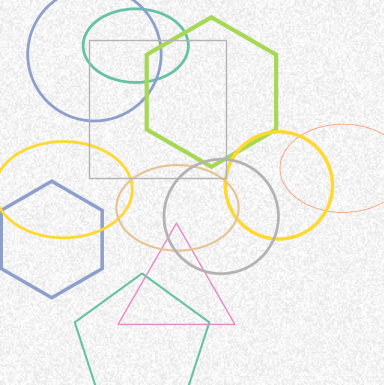[{"shape": "pentagon", "thickness": 1.5, "radius": 0.92, "center": [0.369, 0.106]}, {"shape": "oval", "thickness": 2, "radius": 0.68, "center": [0.353, 0.881]}, {"shape": "oval", "thickness": 0.5, "radius": 0.82, "center": [0.891, 0.563]}, {"shape": "circle", "thickness": 2, "radius": 0.87, "center": [0.245, 0.859]}, {"shape": "hexagon", "thickness": 2.5, "radius": 0.76, "center": [0.134, 0.378]}, {"shape": "triangle", "thickness": 1, "radius": 0.88, "center": [0.458, 0.245]}, {"shape": "hexagon", "thickness": 3, "radius": 0.97, "center": [0.549, 0.761]}, {"shape": "oval", "thickness": 2, "radius": 0.89, "center": [0.165, 0.507]}, {"shape": "circle", "thickness": 2.5, "radius": 0.7, "center": [0.724, 0.518]}, {"shape": "oval", "thickness": 1.5, "radius": 0.79, "center": [0.461, 0.46]}, {"shape": "circle", "thickness": 2, "radius": 0.74, "center": [0.575, 0.438]}, {"shape": "square", "thickness": 1, "radius": 0.89, "center": [0.408, 0.716]}]